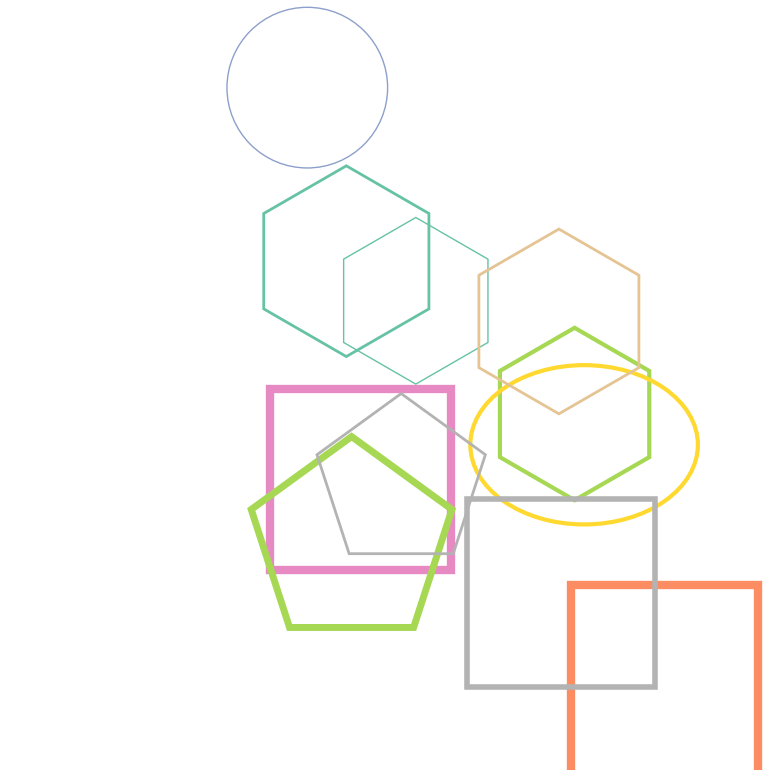[{"shape": "hexagon", "thickness": 1, "radius": 0.62, "center": [0.45, 0.661]}, {"shape": "hexagon", "thickness": 0.5, "radius": 0.54, "center": [0.54, 0.609]}, {"shape": "square", "thickness": 3, "radius": 0.61, "center": [0.863, 0.118]}, {"shape": "circle", "thickness": 0.5, "radius": 0.52, "center": [0.399, 0.886]}, {"shape": "square", "thickness": 3, "radius": 0.59, "center": [0.468, 0.378]}, {"shape": "pentagon", "thickness": 2.5, "radius": 0.69, "center": [0.457, 0.296]}, {"shape": "hexagon", "thickness": 1.5, "radius": 0.56, "center": [0.746, 0.462]}, {"shape": "oval", "thickness": 1.5, "radius": 0.74, "center": [0.759, 0.422]}, {"shape": "hexagon", "thickness": 1, "radius": 0.6, "center": [0.726, 0.583]}, {"shape": "pentagon", "thickness": 1, "radius": 0.57, "center": [0.521, 0.374]}, {"shape": "square", "thickness": 2, "radius": 0.61, "center": [0.728, 0.23]}]